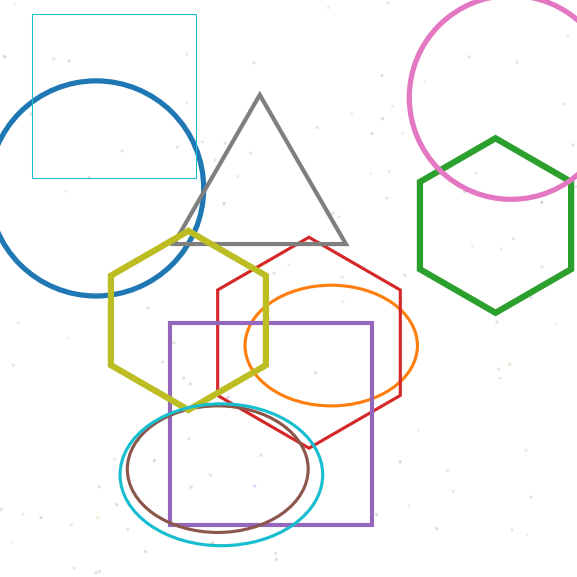[{"shape": "circle", "thickness": 2.5, "radius": 0.93, "center": [0.166, 0.673]}, {"shape": "oval", "thickness": 1.5, "radius": 0.75, "center": [0.574, 0.401]}, {"shape": "hexagon", "thickness": 3, "radius": 0.76, "center": [0.858, 0.609]}, {"shape": "hexagon", "thickness": 1.5, "radius": 0.91, "center": [0.535, 0.406]}, {"shape": "square", "thickness": 2, "radius": 0.87, "center": [0.469, 0.265]}, {"shape": "oval", "thickness": 1.5, "radius": 0.78, "center": [0.377, 0.187]}, {"shape": "circle", "thickness": 2.5, "radius": 0.88, "center": [0.885, 0.83]}, {"shape": "triangle", "thickness": 2, "radius": 0.86, "center": [0.45, 0.663]}, {"shape": "hexagon", "thickness": 3, "radius": 0.77, "center": [0.326, 0.444]}, {"shape": "oval", "thickness": 1.5, "radius": 0.88, "center": [0.383, 0.177]}, {"shape": "square", "thickness": 0.5, "radius": 0.71, "center": [0.198, 0.833]}]